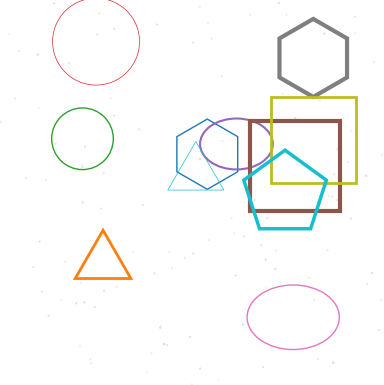[{"shape": "hexagon", "thickness": 1, "radius": 0.46, "center": [0.538, 0.599]}, {"shape": "triangle", "thickness": 2, "radius": 0.42, "center": [0.268, 0.318]}, {"shape": "circle", "thickness": 1, "radius": 0.4, "center": [0.214, 0.64]}, {"shape": "circle", "thickness": 0.5, "radius": 0.56, "center": [0.25, 0.892]}, {"shape": "oval", "thickness": 1.5, "radius": 0.47, "center": [0.614, 0.626]}, {"shape": "square", "thickness": 3, "radius": 0.59, "center": [0.766, 0.569]}, {"shape": "oval", "thickness": 1, "radius": 0.6, "center": [0.762, 0.176]}, {"shape": "hexagon", "thickness": 3, "radius": 0.51, "center": [0.814, 0.85]}, {"shape": "square", "thickness": 2, "radius": 0.55, "center": [0.814, 0.637]}, {"shape": "pentagon", "thickness": 2.5, "radius": 0.56, "center": [0.74, 0.497]}, {"shape": "triangle", "thickness": 0.5, "radius": 0.42, "center": [0.509, 0.548]}]